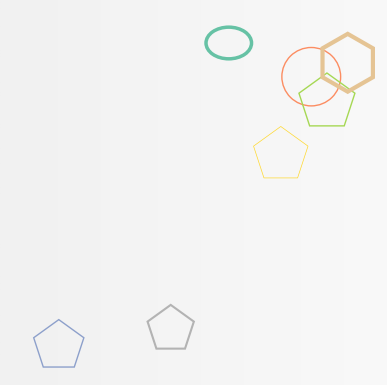[{"shape": "oval", "thickness": 2.5, "radius": 0.29, "center": [0.59, 0.888]}, {"shape": "circle", "thickness": 1, "radius": 0.38, "center": [0.803, 0.801]}, {"shape": "pentagon", "thickness": 1, "radius": 0.34, "center": [0.152, 0.102]}, {"shape": "pentagon", "thickness": 1, "radius": 0.38, "center": [0.844, 0.734]}, {"shape": "pentagon", "thickness": 0.5, "radius": 0.37, "center": [0.725, 0.598]}, {"shape": "hexagon", "thickness": 3, "radius": 0.38, "center": [0.897, 0.837]}, {"shape": "pentagon", "thickness": 1.5, "radius": 0.31, "center": [0.441, 0.145]}]